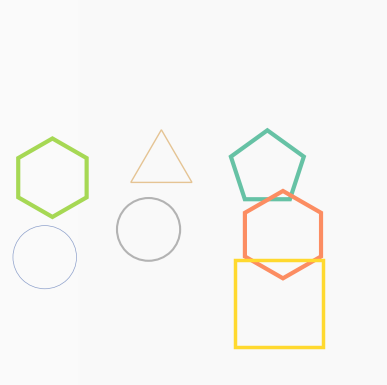[{"shape": "pentagon", "thickness": 3, "radius": 0.49, "center": [0.69, 0.563]}, {"shape": "hexagon", "thickness": 3, "radius": 0.57, "center": [0.73, 0.391]}, {"shape": "circle", "thickness": 0.5, "radius": 0.41, "center": [0.115, 0.332]}, {"shape": "hexagon", "thickness": 3, "radius": 0.51, "center": [0.135, 0.538]}, {"shape": "square", "thickness": 2.5, "radius": 0.57, "center": [0.72, 0.212]}, {"shape": "triangle", "thickness": 1, "radius": 0.46, "center": [0.416, 0.572]}, {"shape": "circle", "thickness": 1.5, "radius": 0.41, "center": [0.383, 0.404]}]